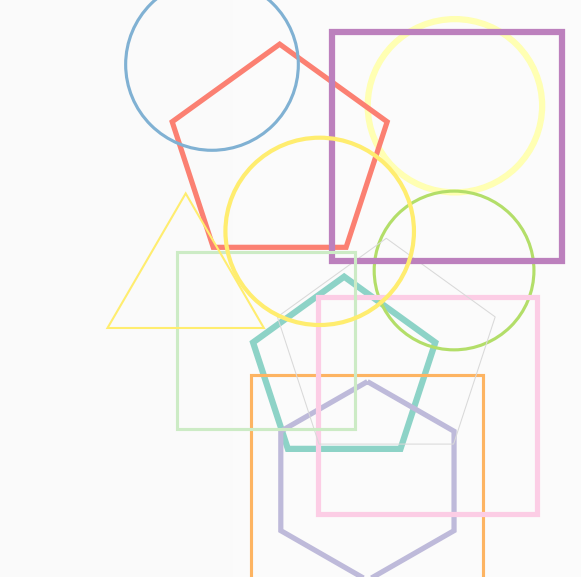[{"shape": "pentagon", "thickness": 3, "radius": 0.82, "center": [0.592, 0.355]}, {"shape": "circle", "thickness": 3, "radius": 0.75, "center": [0.783, 0.816]}, {"shape": "hexagon", "thickness": 2.5, "radius": 0.86, "center": [0.632, 0.166]}, {"shape": "pentagon", "thickness": 2.5, "radius": 0.97, "center": [0.481, 0.728]}, {"shape": "circle", "thickness": 1.5, "radius": 0.74, "center": [0.365, 0.887]}, {"shape": "square", "thickness": 1.5, "radius": 1.0, "center": [0.632, 0.149]}, {"shape": "circle", "thickness": 1.5, "radius": 0.69, "center": [0.781, 0.531]}, {"shape": "square", "thickness": 2.5, "radius": 0.94, "center": [0.735, 0.297]}, {"shape": "pentagon", "thickness": 0.5, "radius": 0.98, "center": [0.665, 0.39]}, {"shape": "square", "thickness": 3, "radius": 0.99, "center": [0.769, 0.745]}, {"shape": "square", "thickness": 1.5, "radius": 0.77, "center": [0.457, 0.41]}, {"shape": "triangle", "thickness": 1, "radius": 0.78, "center": [0.319, 0.509]}, {"shape": "circle", "thickness": 2, "radius": 0.81, "center": [0.55, 0.599]}]